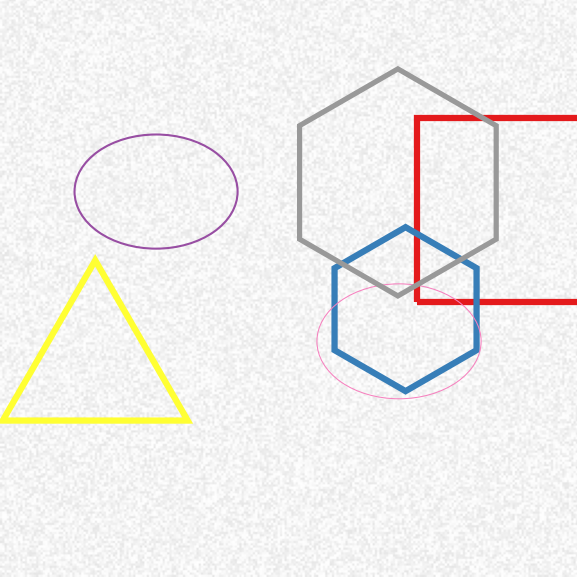[{"shape": "square", "thickness": 3, "radius": 0.8, "center": [0.881, 0.635]}, {"shape": "hexagon", "thickness": 3, "radius": 0.71, "center": [0.702, 0.464]}, {"shape": "oval", "thickness": 1, "radius": 0.71, "center": [0.27, 0.667]}, {"shape": "triangle", "thickness": 3, "radius": 0.92, "center": [0.165, 0.363]}, {"shape": "oval", "thickness": 0.5, "radius": 0.71, "center": [0.691, 0.408]}, {"shape": "hexagon", "thickness": 2.5, "radius": 0.98, "center": [0.689, 0.683]}]